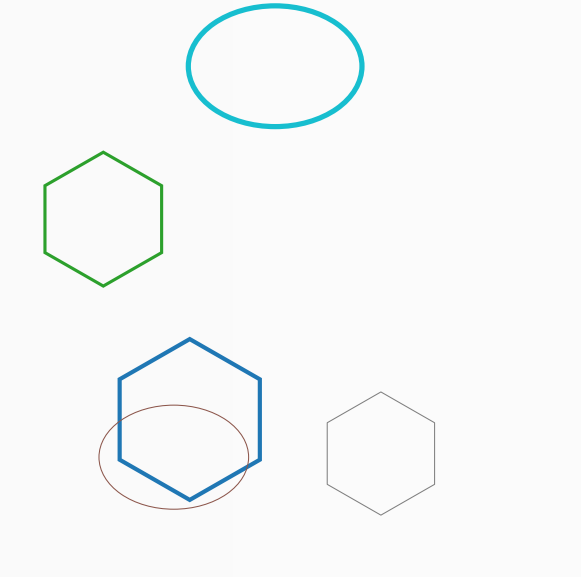[{"shape": "hexagon", "thickness": 2, "radius": 0.7, "center": [0.326, 0.273]}, {"shape": "hexagon", "thickness": 1.5, "radius": 0.58, "center": [0.178, 0.62]}, {"shape": "oval", "thickness": 0.5, "radius": 0.64, "center": [0.299, 0.207]}, {"shape": "hexagon", "thickness": 0.5, "radius": 0.53, "center": [0.655, 0.214]}, {"shape": "oval", "thickness": 2.5, "radius": 0.75, "center": [0.473, 0.884]}]